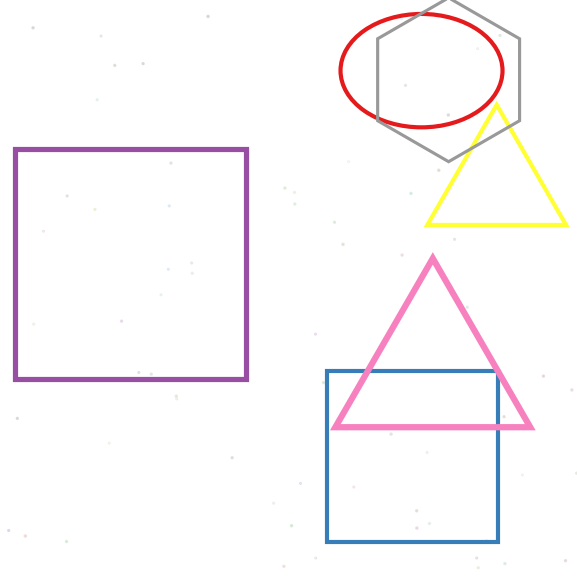[{"shape": "oval", "thickness": 2, "radius": 0.7, "center": [0.73, 0.877]}, {"shape": "square", "thickness": 2, "radius": 0.74, "center": [0.714, 0.208]}, {"shape": "square", "thickness": 2.5, "radius": 1.0, "center": [0.226, 0.542]}, {"shape": "triangle", "thickness": 2, "radius": 0.69, "center": [0.86, 0.679]}, {"shape": "triangle", "thickness": 3, "radius": 0.97, "center": [0.749, 0.357]}, {"shape": "hexagon", "thickness": 1.5, "radius": 0.71, "center": [0.777, 0.861]}]